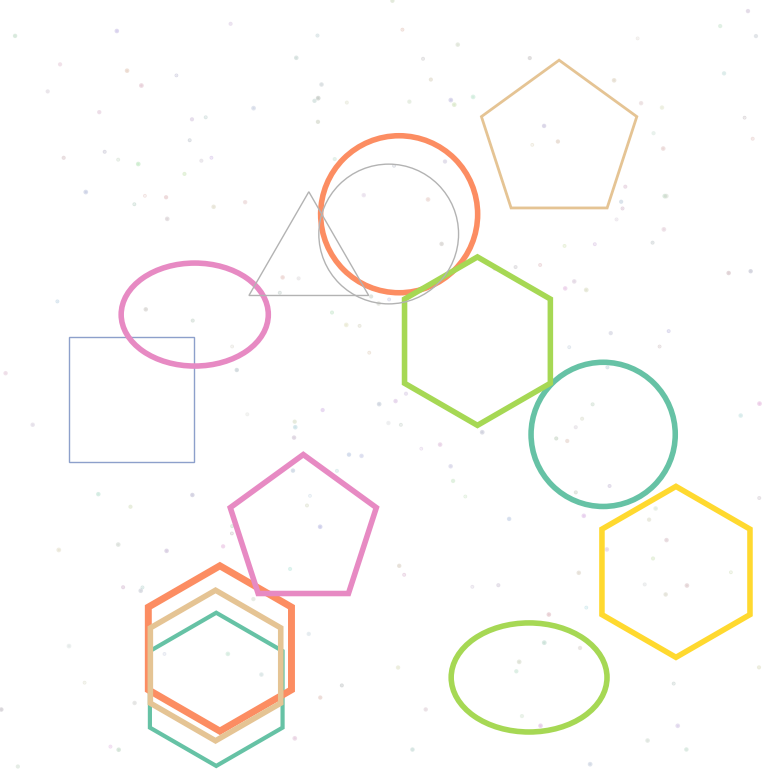[{"shape": "circle", "thickness": 2, "radius": 0.47, "center": [0.783, 0.436]}, {"shape": "hexagon", "thickness": 1.5, "radius": 0.5, "center": [0.281, 0.105]}, {"shape": "circle", "thickness": 2, "radius": 0.51, "center": [0.518, 0.722]}, {"shape": "hexagon", "thickness": 2.5, "radius": 0.54, "center": [0.286, 0.158]}, {"shape": "square", "thickness": 0.5, "radius": 0.4, "center": [0.171, 0.481]}, {"shape": "pentagon", "thickness": 2, "radius": 0.5, "center": [0.394, 0.31]}, {"shape": "oval", "thickness": 2, "radius": 0.48, "center": [0.253, 0.591]}, {"shape": "oval", "thickness": 2, "radius": 0.51, "center": [0.687, 0.12]}, {"shape": "hexagon", "thickness": 2, "radius": 0.55, "center": [0.62, 0.557]}, {"shape": "hexagon", "thickness": 2, "radius": 0.55, "center": [0.878, 0.257]}, {"shape": "pentagon", "thickness": 1, "radius": 0.53, "center": [0.726, 0.816]}, {"shape": "hexagon", "thickness": 2, "radius": 0.49, "center": [0.28, 0.136]}, {"shape": "circle", "thickness": 0.5, "radius": 0.45, "center": [0.505, 0.696]}, {"shape": "triangle", "thickness": 0.5, "radius": 0.45, "center": [0.401, 0.661]}]